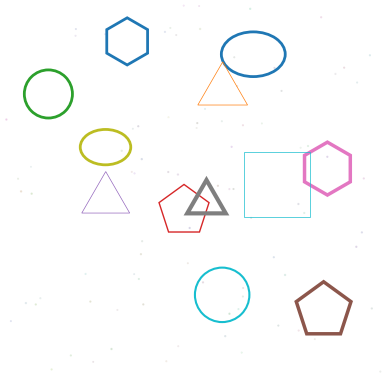[{"shape": "hexagon", "thickness": 2, "radius": 0.31, "center": [0.33, 0.892]}, {"shape": "oval", "thickness": 2, "radius": 0.41, "center": [0.658, 0.859]}, {"shape": "triangle", "thickness": 0.5, "radius": 0.37, "center": [0.578, 0.765]}, {"shape": "circle", "thickness": 2, "radius": 0.31, "center": [0.126, 0.756]}, {"shape": "pentagon", "thickness": 1, "radius": 0.34, "center": [0.478, 0.453]}, {"shape": "triangle", "thickness": 0.5, "radius": 0.36, "center": [0.275, 0.483]}, {"shape": "pentagon", "thickness": 2.5, "radius": 0.37, "center": [0.841, 0.193]}, {"shape": "hexagon", "thickness": 2.5, "radius": 0.34, "center": [0.85, 0.562]}, {"shape": "triangle", "thickness": 3, "radius": 0.29, "center": [0.536, 0.475]}, {"shape": "oval", "thickness": 2, "radius": 0.33, "center": [0.274, 0.618]}, {"shape": "circle", "thickness": 1.5, "radius": 0.35, "center": [0.577, 0.234]}, {"shape": "square", "thickness": 0.5, "radius": 0.43, "center": [0.72, 0.52]}]